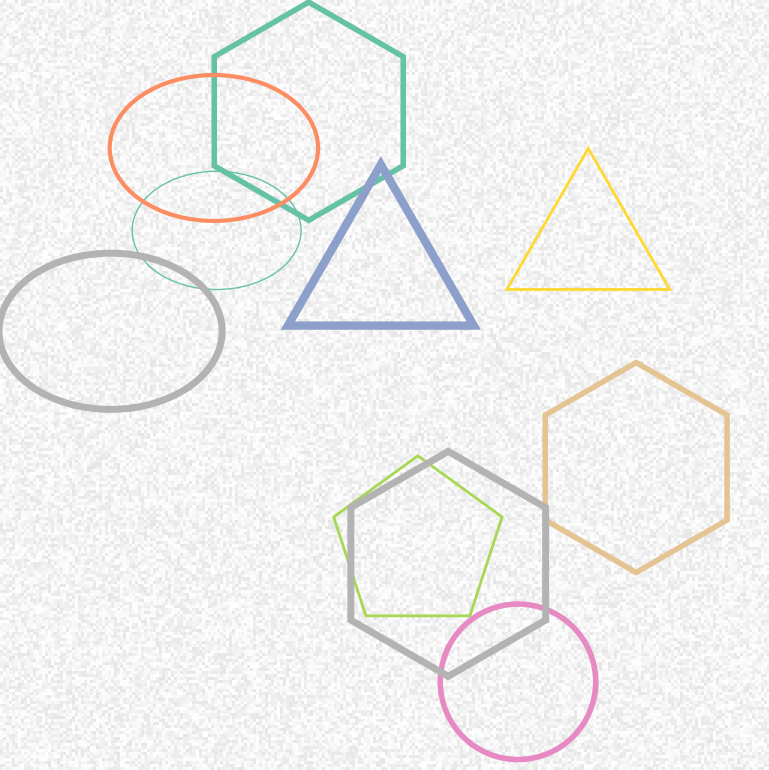[{"shape": "hexagon", "thickness": 2, "radius": 0.71, "center": [0.401, 0.856]}, {"shape": "oval", "thickness": 0.5, "radius": 0.55, "center": [0.281, 0.701]}, {"shape": "oval", "thickness": 1.5, "radius": 0.68, "center": [0.278, 0.808]}, {"shape": "triangle", "thickness": 3, "radius": 0.7, "center": [0.495, 0.647]}, {"shape": "circle", "thickness": 2, "radius": 0.5, "center": [0.673, 0.115]}, {"shape": "pentagon", "thickness": 1, "radius": 0.57, "center": [0.543, 0.293]}, {"shape": "triangle", "thickness": 1, "radius": 0.61, "center": [0.764, 0.685]}, {"shape": "hexagon", "thickness": 2, "radius": 0.68, "center": [0.826, 0.393]}, {"shape": "hexagon", "thickness": 2.5, "radius": 0.73, "center": [0.582, 0.268]}, {"shape": "oval", "thickness": 2.5, "radius": 0.72, "center": [0.144, 0.57]}]